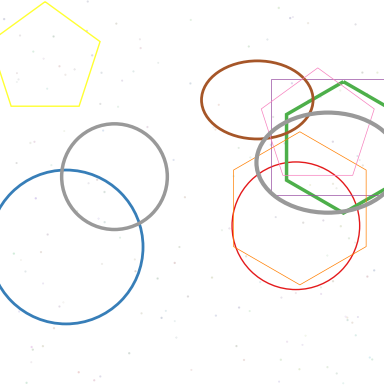[{"shape": "circle", "thickness": 1, "radius": 0.83, "center": [0.768, 0.414]}, {"shape": "circle", "thickness": 2, "radius": 1.0, "center": [0.172, 0.358]}, {"shape": "hexagon", "thickness": 2.5, "radius": 0.85, "center": [0.892, 0.617]}, {"shape": "square", "thickness": 0.5, "radius": 0.75, "center": [0.854, 0.644]}, {"shape": "hexagon", "thickness": 0.5, "radius": 0.99, "center": [0.779, 0.459]}, {"shape": "pentagon", "thickness": 1, "radius": 0.75, "center": [0.117, 0.846]}, {"shape": "oval", "thickness": 2, "radius": 0.72, "center": [0.668, 0.74]}, {"shape": "pentagon", "thickness": 0.5, "radius": 0.77, "center": [0.825, 0.669]}, {"shape": "circle", "thickness": 2.5, "radius": 0.69, "center": [0.297, 0.541]}, {"shape": "oval", "thickness": 3, "radius": 0.93, "center": [0.852, 0.578]}]